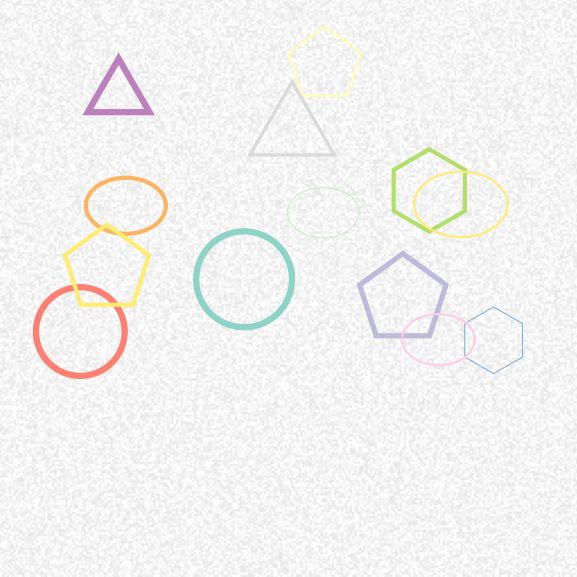[{"shape": "circle", "thickness": 3, "radius": 0.42, "center": [0.423, 0.516]}, {"shape": "pentagon", "thickness": 1, "radius": 0.33, "center": [0.563, 0.887]}, {"shape": "pentagon", "thickness": 2.5, "radius": 0.39, "center": [0.698, 0.481]}, {"shape": "circle", "thickness": 3, "radius": 0.38, "center": [0.139, 0.425]}, {"shape": "hexagon", "thickness": 0.5, "radius": 0.29, "center": [0.855, 0.41]}, {"shape": "oval", "thickness": 2, "radius": 0.35, "center": [0.218, 0.643]}, {"shape": "hexagon", "thickness": 2, "radius": 0.36, "center": [0.743, 0.669]}, {"shape": "oval", "thickness": 1, "radius": 0.32, "center": [0.759, 0.411]}, {"shape": "triangle", "thickness": 1.5, "radius": 0.42, "center": [0.506, 0.773]}, {"shape": "triangle", "thickness": 3, "radius": 0.31, "center": [0.205, 0.836]}, {"shape": "oval", "thickness": 0.5, "radius": 0.31, "center": [0.56, 0.631]}, {"shape": "oval", "thickness": 1, "radius": 0.4, "center": [0.798, 0.645]}, {"shape": "pentagon", "thickness": 2, "radius": 0.38, "center": [0.185, 0.533]}]